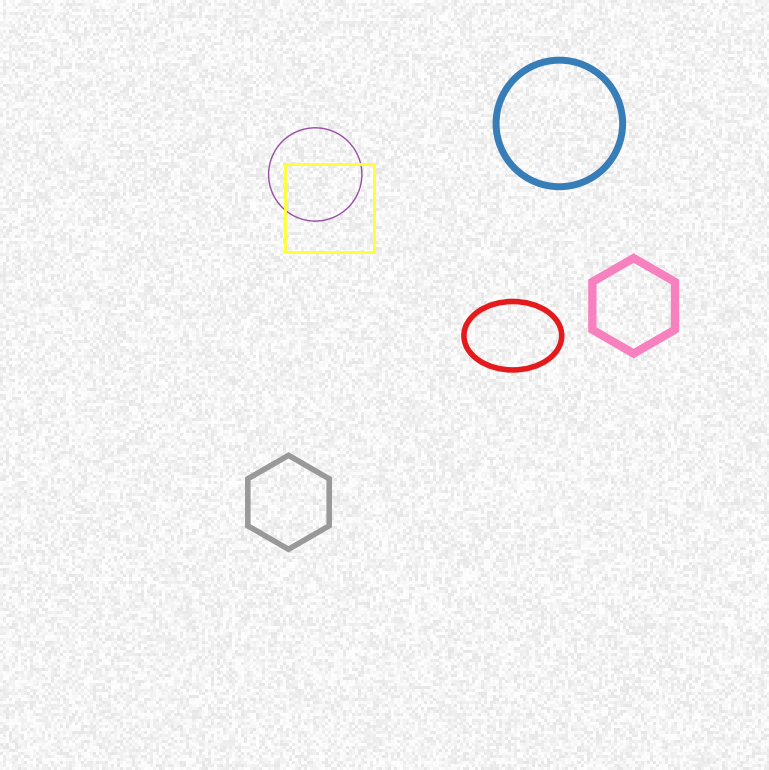[{"shape": "oval", "thickness": 2, "radius": 0.32, "center": [0.666, 0.564]}, {"shape": "circle", "thickness": 2.5, "radius": 0.41, "center": [0.726, 0.84]}, {"shape": "circle", "thickness": 0.5, "radius": 0.3, "center": [0.409, 0.773]}, {"shape": "square", "thickness": 1, "radius": 0.29, "center": [0.428, 0.73]}, {"shape": "hexagon", "thickness": 3, "radius": 0.31, "center": [0.823, 0.603]}, {"shape": "hexagon", "thickness": 2, "radius": 0.31, "center": [0.375, 0.348]}]